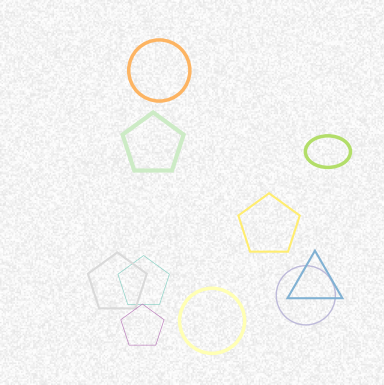[{"shape": "pentagon", "thickness": 0.5, "radius": 0.35, "center": [0.373, 0.266]}, {"shape": "circle", "thickness": 2.5, "radius": 0.42, "center": [0.551, 0.167]}, {"shape": "circle", "thickness": 1, "radius": 0.38, "center": [0.794, 0.233]}, {"shape": "triangle", "thickness": 1.5, "radius": 0.41, "center": [0.818, 0.267]}, {"shape": "circle", "thickness": 2.5, "radius": 0.4, "center": [0.414, 0.817]}, {"shape": "oval", "thickness": 2.5, "radius": 0.29, "center": [0.852, 0.606]}, {"shape": "pentagon", "thickness": 1.5, "radius": 0.4, "center": [0.305, 0.264]}, {"shape": "pentagon", "thickness": 0.5, "radius": 0.3, "center": [0.37, 0.151]}, {"shape": "pentagon", "thickness": 3, "radius": 0.42, "center": [0.398, 0.625]}, {"shape": "pentagon", "thickness": 1.5, "radius": 0.42, "center": [0.699, 0.414]}]